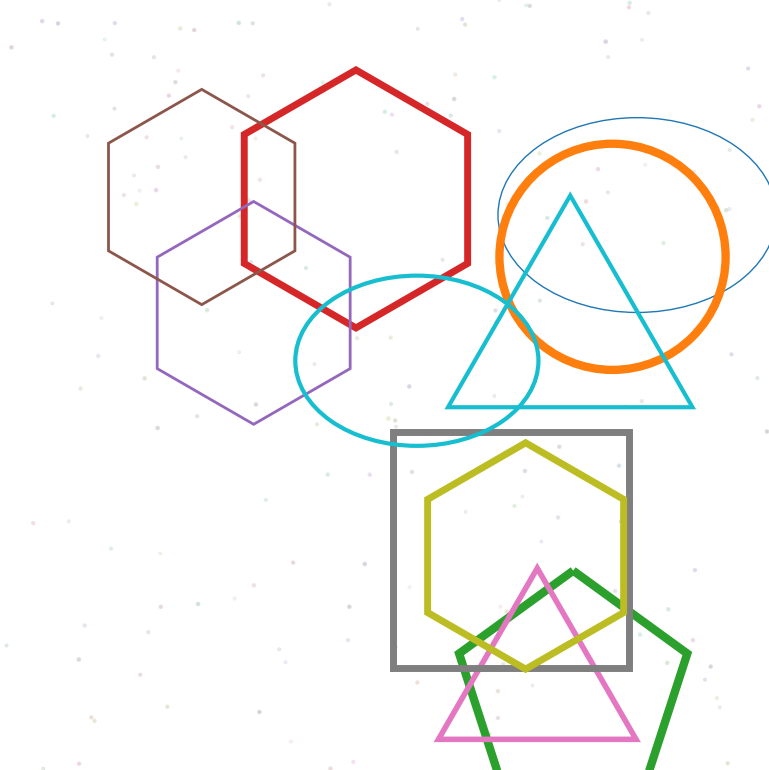[{"shape": "oval", "thickness": 0.5, "radius": 0.9, "center": [0.827, 0.721]}, {"shape": "circle", "thickness": 3, "radius": 0.73, "center": [0.795, 0.666]}, {"shape": "pentagon", "thickness": 3, "radius": 0.78, "center": [0.744, 0.103]}, {"shape": "hexagon", "thickness": 2.5, "radius": 0.84, "center": [0.462, 0.742]}, {"shape": "hexagon", "thickness": 1, "radius": 0.72, "center": [0.329, 0.594]}, {"shape": "hexagon", "thickness": 1, "radius": 0.7, "center": [0.262, 0.744]}, {"shape": "triangle", "thickness": 2, "radius": 0.74, "center": [0.698, 0.114]}, {"shape": "square", "thickness": 2.5, "radius": 0.77, "center": [0.664, 0.286]}, {"shape": "hexagon", "thickness": 2.5, "radius": 0.73, "center": [0.683, 0.278]}, {"shape": "triangle", "thickness": 1.5, "radius": 0.92, "center": [0.741, 0.563]}, {"shape": "oval", "thickness": 1.5, "radius": 0.79, "center": [0.541, 0.532]}]